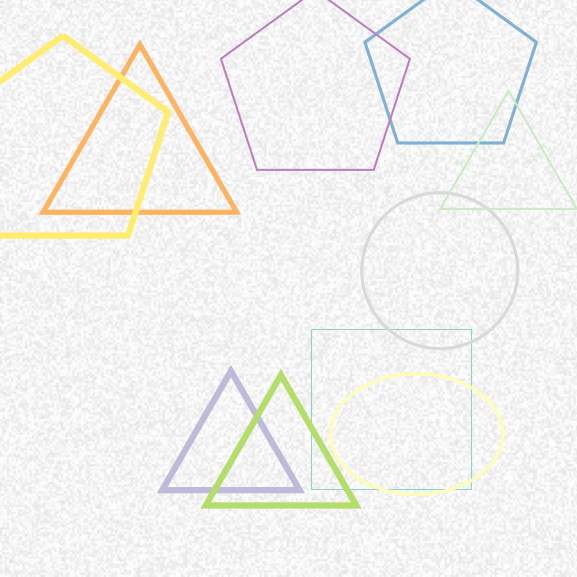[{"shape": "square", "thickness": 0.5, "radius": 0.69, "center": [0.677, 0.291]}, {"shape": "oval", "thickness": 1.5, "radius": 0.75, "center": [0.721, 0.248]}, {"shape": "triangle", "thickness": 3, "radius": 0.69, "center": [0.4, 0.219]}, {"shape": "pentagon", "thickness": 1.5, "radius": 0.78, "center": [0.78, 0.878]}, {"shape": "triangle", "thickness": 2.5, "radius": 0.97, "center": [0.242, 0.728]}, {"shape": "triangle", "thickness": 3, "radius": 0.75, "center": [0.487, 0.199]}, {"shape": "circle", "thickness": 1.5, "radius": 0.68, "center": [0.762, 0.531]}, {"shape": "pentagon", "thickness": 1, "radius": 0.86, "center": [0.546, 0.844]}, {"shape": "triangle", "thickness": 1, "radius": 0.68, "center": [0.881, 0.706]}, {"shape": "pentagon", "thickness": 3, "radius": 0.96, "center": [0.109, 0.746]}]